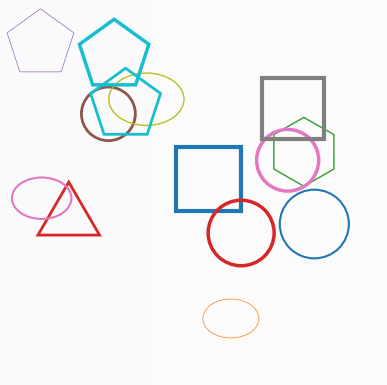[{"shape": "square", "thickness": 3, "radius": 0.42, "center": [0.537, 0.536]}, {"shape": "circle", "thickness": 1.5, "radius": 0.45, "center": [0.811, 0.418]}, {"shape": "oval", "thickness": 0.5, "radius": 0.36, "center": [0.596, 0.173]}, {"shape": "hexagon", "thickness": 1, "radius": 0.45, "center": [0.784, 0.606]}, {"shape": "triangle", "thickness": 2, "radius": 0.46, "center": [0.177, 0.435]}, {"shape": "circle", "thickness": 2.5, "radius": 0.43, "center": [0.622, 0.395]}, {"shape": "pentagon", "thickness": 0.5, "radius": 0.45, "center": [0.104, 0.887]}, {"shape": "circle", "thickness": 2, "radius": 0.35, "center": [0.28, 0.704]}, {"shape": "oval", "thickness": 1.5, "radius": 0.38, "center": [0.108, 0.485]}, {"shape": "circle", "thickness": 2.5, "radius": 0.4, "center": [0.742, 0.584]}, {"shape": "square", "thickness": 3, "radius": 0.4, "center": [0.757, 0.719]}, {"shape": "oval", "thickness": 1, "radius": 0.49, "center": [0.378, 0.742]}, {"shape": "pentagon", "thickness": 2, "radius": 0.47, "center": [0.324, 0.728]}, {"shape": "pentagon", "thickness": 2.5, "radius": 0.47, "center": [0.295, 0.856]}]